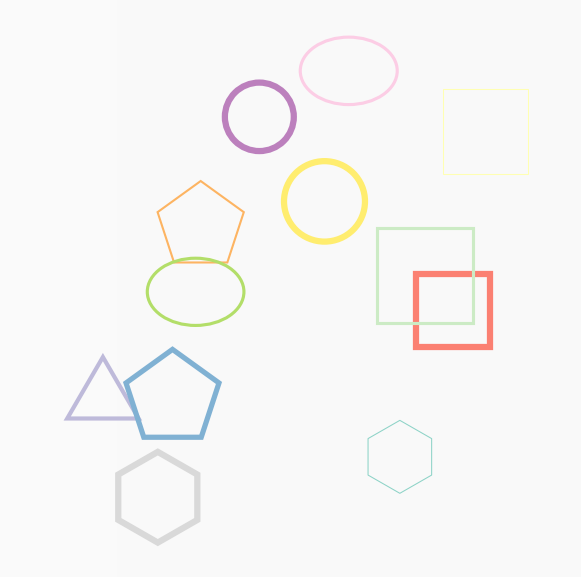[{"shape": "hexagon", "thickness": 0.5, "radius": 0.32, "center": [0.688, 0.208]}, {"shape": "square", "thickness": 0.5, "radius": 0.37, "center": [0.836, 0.771]}, {"shape": "triangle", "thickness": 2, "radius": 0.35, "center": [0.177, 0.31]}, {"shape": "square", "thickness": 3, "radius": 0.32, "center": [0.78, 0.462]}, {"shape": "pentagon", "thickness": 2.5, "radius": 0.42, "center": [0.297, 0.31]}, {"shape": "pentagon", "thickness": 1, "radius": 0.39, "center": [0.345, 0.608]}, {"shape": "oval", "thickness": 1.5, "radius": 0.42, "center": [0.337, 0.494]}, {"shape": "oval", "thickness": 1.5, "radius": 0.42, "center": [0.6, 0.876]}, {"shape": "hexagon", "thickness": 3, "radius": 0.39, "center": [0.271, 0.138]}, {"shape": "circle", "thickness": 3, "radius": 0.3, "center": [0.446, 0.797]}, {"shape": "square", "thickness": 1.5, "radius": 0.41, "center": [0.732, 0.522]}, {"shape": "circle", "thickness": 3, "radius": 0.35, "center": [0.558, 0.65]}]